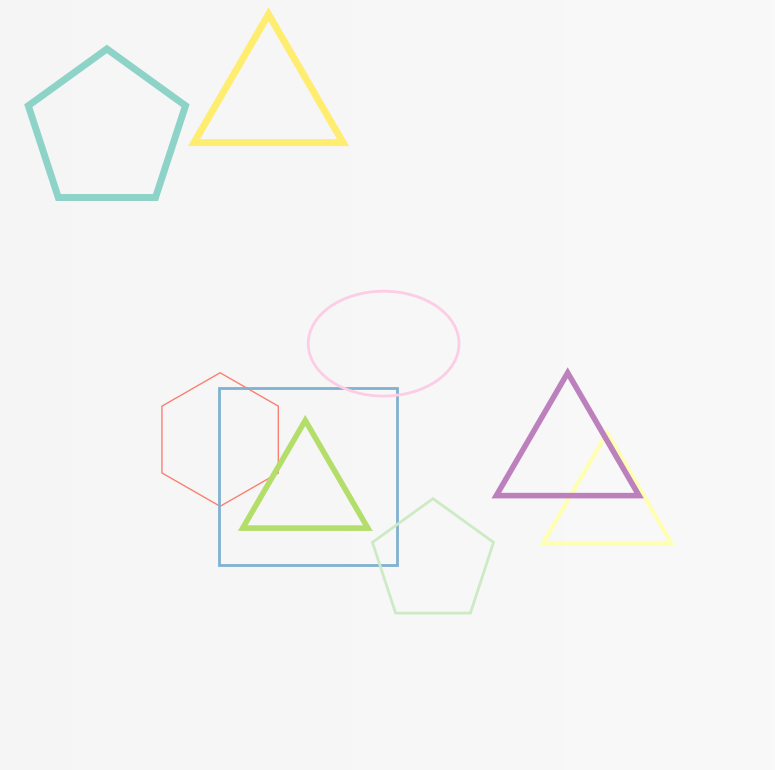[{"shape": "pentagon", "thickness": 2.5, "radius": 0.53, "center": [0.138, 0.83]}, {"shape": "triangle", "thickness": 1.5, "radius": 0.48, "center": [0.783, 0.343]}, {"shape": "hexagon", "thickness": 0.5, "radius": 0.43, "center": [0.284, 0.429]}, {"shape": "square", "thickness": 1, "radius": 0.57, "center": [0.398, 0.381]}, {"shape": "triangle", "thickness": 2, "radius": 0.47, "center": [0.394, 0.361]}, {"shape": "oval", "thickness": 1, "radius": 0.49, "center": [0.495, 0.554]}, {"shape": "triangle", "thickness": 2, "radius": 0.53, "center": [0.732, 0.41]}, {"shape": "pentagon", "thickness": 1, "radius": 0.41, "center": [0.559, 0.27]}, {"shape": "triangle", "thickness": 2.5, "radius": 0.56, "center": [0.347, 0.87]}]